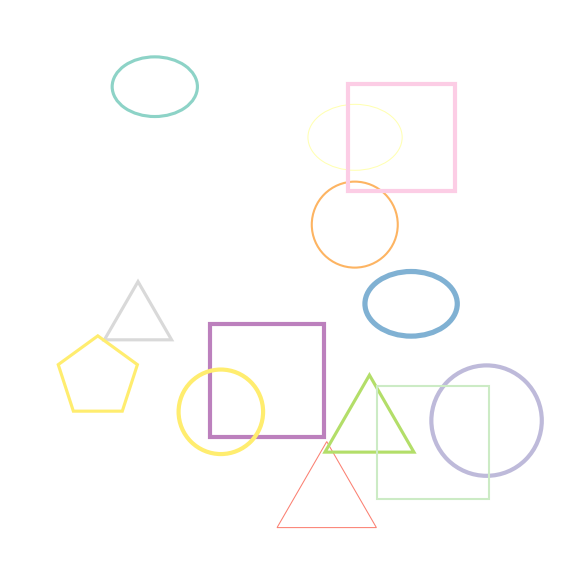[{"shape": "oval", "thickness": 1.5, "radius": 0.37, "center": [0.268, 0.849]}, {"shape": "oval", "thickness": 0.5, "radius": 0.41, "center": [0.615, 0.761]}, {"shape": "circle", "thickness": 2, "radius": 0.48, "center": [0.843, 0.271]}, {"shape": "triangle", "thickness": 0.5, "radius": 0.5, "center": [0.566, 0.135]}, {"shape": "oval", "thickness": 2.5, "radius": 0.4, "center": [0.712, 0.473]}, {"shape": "circle", "thickness": 1, "radius": 0.37, "center": [0.614, 0.61]}, {"shape": "triangle", "thickness": 1.5, "radius": 0.44, "center": [0.64, 0.261]}, {"shape": "square", "thickness": 2, "radius": 0.46, "center": [0.695, 0.761]}, {"shape": "triangle", "thickness": 1.5, "radius": 0.34, "center": [0.239, 0.444]}, {"shape": "square", "thickness": 2, "radius": 0.49, "center": [0.462, 0.34]}, {"shape": "square", "thickness": 1, "radius": 0.49, "center": [0.75, 0.233]}, {"shape": "pentagon", "thickness": 1.5, "radius": 0.36, "center": [0.169, 0.345]}, {"shape": "circle", "thickness": 2, "radius": 0.37, "center": [0.382, 0.286]}]